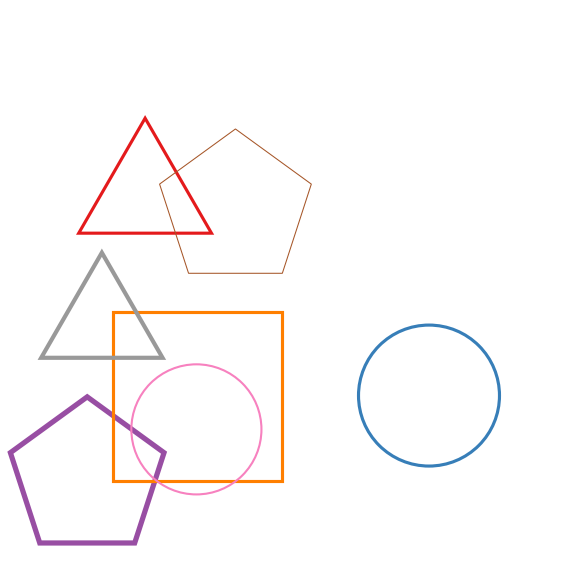[{"shape": "triangle", "thickness": 1.5, "radius": 0.66, "center": [0.251, 0.662]}, {"shape": "circle", "thickness": 1.5, "radius": 0.61, "center": [0.743, 0.314]}, {"shape": "pentagon", "thickness": 2.5, "radius": 0.7, "center": [0.151, 0.172]}, {"shape": "square", "thickness": 1.5, "radius": 0.73, "center": [0.342, 0.313]}, {"shape": "pentagon", "thickness": 0.5, "radius": 0.69, "center": [0.408, 0.638]}, {"shape": "circle", "thickness": 1, "radius": 0.56, "center": [0.34, 0.256]}, {"shape": "triangle", "thickness": 2, "radius": 0.61, "center": [0.176, 0.44]}]